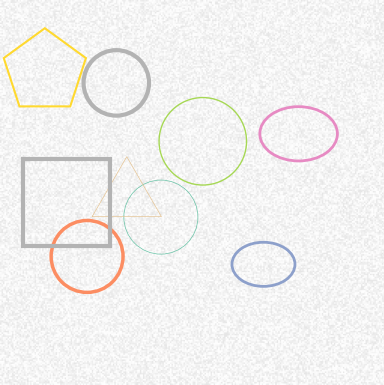[{"shape": "circle", "thickness": 0.5, "radius": 0.48, "center": [0.418, 0.436]}, {"shape": "circle", "thickness": 2.5, "radius": 0.47, "center": [0.226, 0.334]}, {"shape": "oval", "thickness": 2, "radius": 0.41, "center": [0.684, 0.313]}, {"shape": "oval", "thickness": 2, "radius": 0.5, "center": [0.776, 0.652]}, {"shape": "circle", "thickness": 1, "radius": 0.57, "center": [0.527, 0.633]}, {"shape": "pentagon", "thickness": 1.5, "radius": 0.56, "center": [0.116, 0.814]}, {"shape": "triangle", "thickness": 0.5, "radius": 0.52, "center": [0.329, 0.489]}, {"shape": "circle", "thickness": 3, "radius": 0.43, "center": [0.302, 0.785]}, {"shape": "square", "thickness": 3, "radius": 0.56, "center": [0.173, 0.474]}]